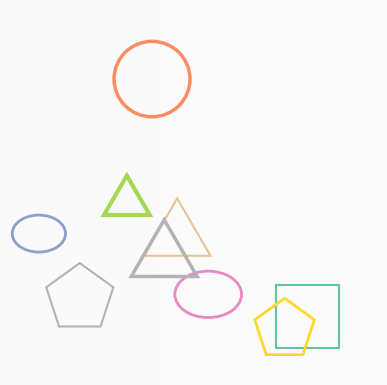[{"shape": "square", "thickness": 1.5, "radius": 0.41, "center": [0.794, 0.179]}, {"shape": "circle", "thickness": 2.5, "radius": 0.49, "center": [0.392, 0.795]}, {"shape": "oval", "thickness": 2, "radius": 0.34, "center": [0.1, 0.393]}, {"shape": "oval", "thickness": 2, "radius": 0.43, "center": [0.537, 0.235]}, {"shape": "triangle", "thickness": 3, "radius": 0.34, "center": [0.327, 0.476]}, {"shape": "pentagon", "thickness": 2, "radius": 0.4, "center": [0.734, 0.144]}, {"shape": "triangle", "thickness": 1.5, "radius": 0.5, "center": [0.457, 0.385]}, {"shape": "pentagon", "thickness": 1.5, "radius": 0.46, "center": [0.206, 0.226]}, {"shape": "triangle", "thickness": 2.5, "radius": 0.49, "center": [0.424, 0.331]}]